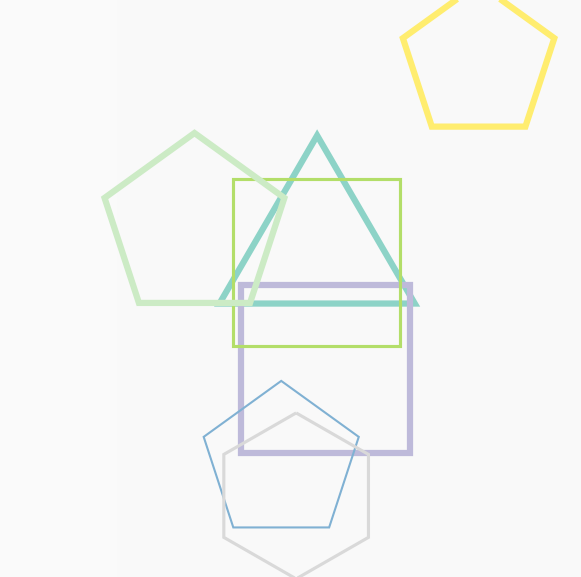[{"shape": "triangle", "thickness": 3, "radius": 0.97, "center": [0.546, 0.571]}, {"shape": "square", "thickness": 3, "radius": 0.73, "center": [0.56, 0.36]}, {"shape": "pentagon", "thickness": 1, "radius": 0.7, "center": [0.484, 0.199]}, {"shape": "square", "thickness": 1.5, "radius": 0.72, "center": [0.545, 0.545]}, {"shape": "hexagon", "thickness": 1.5, "radius": 0.72, "center": [0.509, 0.14]}, {"shape": "pentagon", "thickness": 3, "radius": 0.81, "center": [0.335, 0.606]}, {"shape": "pentagon", "thickness": 3, "radius": 0.68, "center": [0.823, 0.891]}]